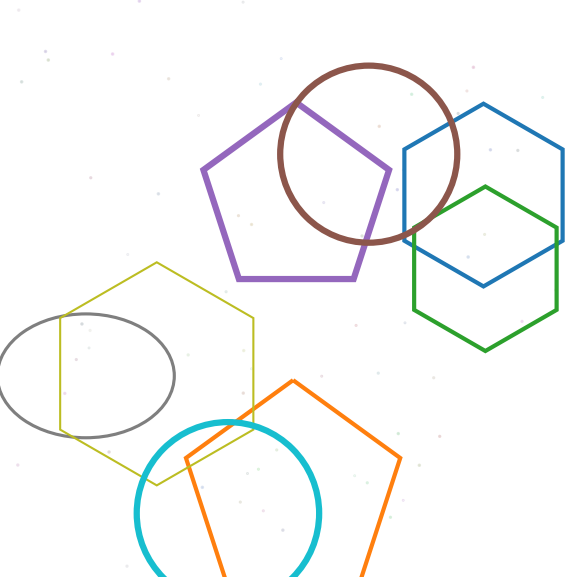[{"shape": "hexagon", "thickness": 2, "radius": 0.79, "center": [0.837, 0.661]}, {"shape": "pentagon", "thickness": 2, "radius": 0.98, "center": [0.508, 0.146]}, {"shape": "hexagon", "thickness": 2, "radius": 0.71, "center": [0.84, 0.534]}, {"shape": "pentagon", "thickness": 3, "radius": 0.84, "center": [0.513, 0.653]}, {"shape": "circle", "thickness": 3, "radius": 0.77, "center": [0.639, 0.732]}, {"shape": "oval", "thickness": 1.5, "radius": 0.77, "center": [0.149, 0.348]}, {"shape": "hexagon", "thickness": 1, "radius": 0.97, "center": [0.271, 0.352]}, {"shape": "circle", "thickness": 3, "radius": 0.79, "center": [0.395, 0.11]}]